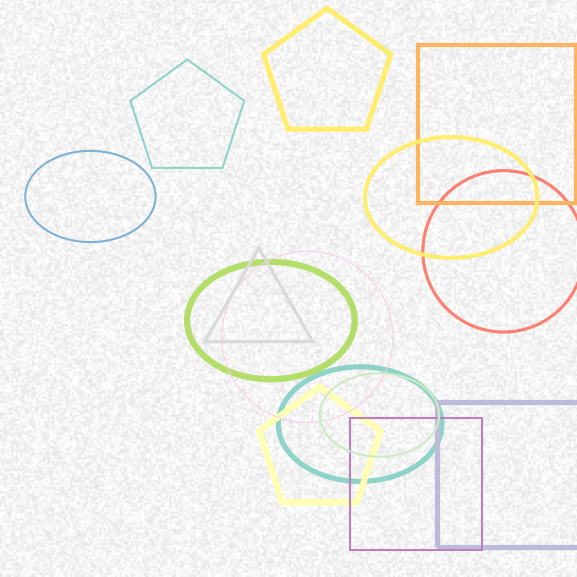[{"shape": "pentagon", "thickness": 1, "radius": 0.52, "center": [0.324, 0.792]}, {"shape": "oval", "thickness": 2.5, "radius": 0.71, "center": [0.624, 0.265]}, {"shape": "pentagon", "thickness": 3, "radius": 0.55, "center": [0.554, 0.219]}, {"shape": "square", "thickness": 2.5, "radius": 0.63, "center": [0.882, 0.178]}, {"shape": "circle", "thickness": 1.5, "radius": 0.7, "center": [0.872, 0.564]}, {"shape": "oval", "thickness": 1, "radius": 0.56, "center": [0.157, 0.659]}, {"shape": "square", "thickness": 2, "radius": 0.68, "center": [0.86, 0.784]}, {"shape": "oval", "thickness": 3, "radius": 0.73, "center": [0.469, 0.444]}, {"shape": "circle", "thickness": 0.5, "radius": 0.74, "center": [0.532, 0.416]}, {"shape": "triangle", "thickness": 1.5, "radius": 0.54, "center": [0.448, 0.462]}, {"shape": "square", "thickness": 1, "radius": 0.57, "center": [0.72, 0.161]}, {"shape": "oval", "thickness": 1, "radius": 0.52, "center": [0.657, 0.281]}, {"shape": "pentagon", "thickness": 2.5, "radius": 0.58, "center": [0.566, 0.869]}, {"shape": "oval", "thickness": 2, "radius": 0.75, "center": [0.781, 0.657]}]